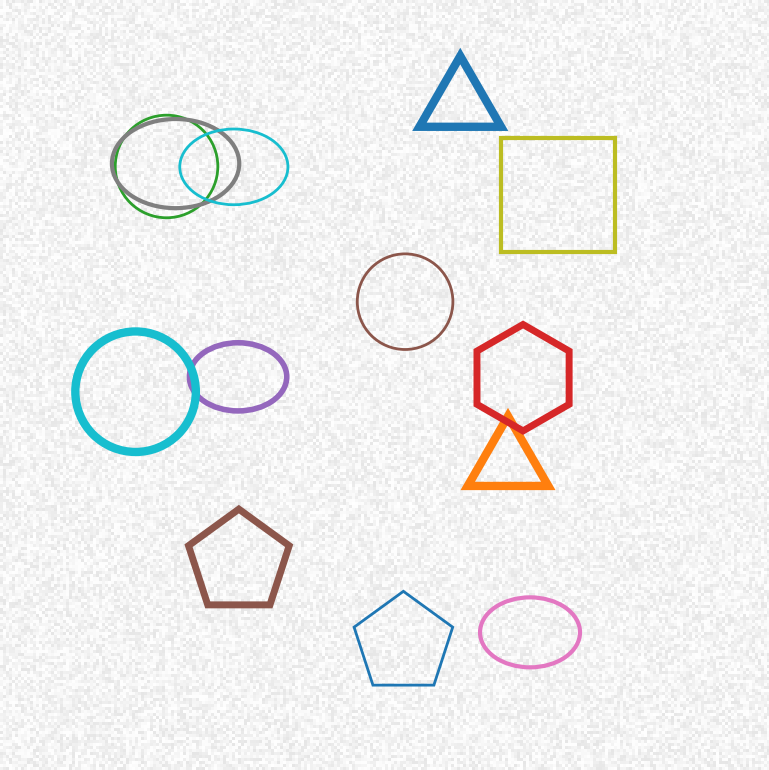[{"shape": "triangle", "thickness": 3, "radius": 0.31, "center": [0.598, 0.866]}, {"shape": "pentagon", "thickness": 1, "radius": 0.34, "center": [0.524, 0.165]}, {"shape": "triangle", "thickness": 3, "radius": 0.3, "center": [0.66, 0.399]}, {"shape": "circle", "thickness": 1, "radius": 0.33, "center": [0.216, 0.784]}, {"shape": "hexagon", "thickness": 2.5, "radius": 0.35, "center": [0.679, 0.509]}, {"shape": "oval", "thickness": 2, "radius": 0.32, "center": [0.309, 0.511]}, {"shape": "circle", "thickness": 1, "radius": 0.31, "center": [0.526, 0.608]}, {"shape": "pentagon", "thickness": 2.5, "radius": 0.34, "center": [0.31, 0.27]}, {"shape": "oval", "thickness": 1.5, "radius": 0.32, "center": [0.688, 0.179]}, {"shape": "oval", "thickness": 1.5, "radius": 0.41, "center": [0.228, 0.788]}, {"shape": "square", "thickness": 1.5, "radius": 0.37, "center": [0.725, 0.747]}, {"shape": "circle", "thickness": 3, "radius": 0.39, "center": [0.176, 0.491]}, {"shape": "oval", "thickness": 1, "radius": 0.35, "center": [0.304, 0.783]}]